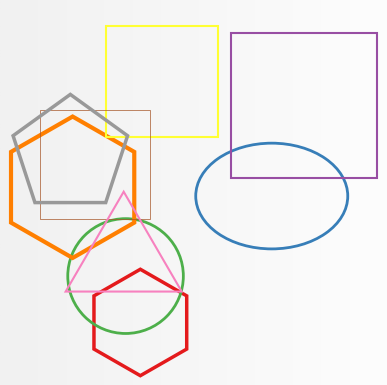[{"shape": "hexagon", "thickness": 2.5, "radius": 0.69, "center": [0.362, 0.162]}, {"shape": "oval", "thickness": 2, "radius": 0.98, "center": [0.701, 0.491]}, {"shape": "circle", "thickness": 2, "radius": 0.75, "center": [0.324, 0.283]}, {"shape": "square", "thickness": 1.5, "radius": 0.94, "center": [0.785, 0.726]}, {"shape": "hexagon", "thickness": 3, "radius": 0.92, "center": [0.187, 0.514]}, {"shape": "square", "thickness": 1.5, "radius": 0.72, "center": [0.418, 0.788]}, {"shape": "square", "thickness": 0.5, "radius": 0.71, "center": [0.245, 0.573]}, {"shape": "triangle", "thickness": 1.5, "radius": 0.86, "center": [0.319, 0.329]}, {"shape": "pentagon", "thickness": 2.5, "radius": 0.78, "center": [0.181, 0.599]}]